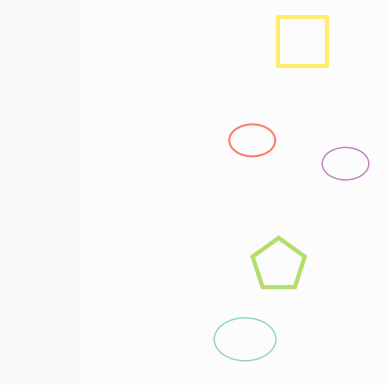[{"shape": "oval", "thickness": 1, "radius": 0.4, "center": [0.632, 0.119]}, {"shape": "oval", "thickness": 1.5, "radius": 0.3, "center": [0.651, 0.635]}, {"shape": "pentagon", "thickness": 3, "radius": 0.35, "center": [0.719, 0.311]}, {"shape": "oval", "thickness": 1, "radius": 0.3, "center": [0.892, 0.575]}, {"shape": "square", "thickness": 3, "radius": 0.32, "center": [0.78, 0.892]}]